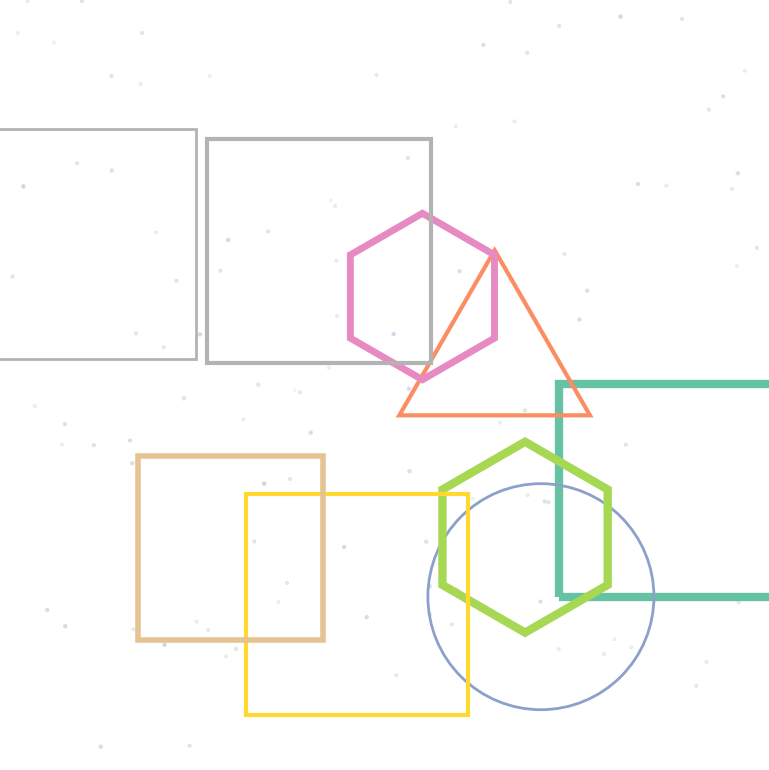[{"shape": "square", "thickness": 3, "radius": 0.69, "center": [0.864, 0.363]}, {"shape": "triangle", "thickness": 1.5, "radius": 0.71, "center": [0.642, 0.532]}, {"shape": "circle", "thickness": 1, "radius": 0.73, "center": [0.702, 0.225]}, {"shape": "hexagon", "thickness": 2.5, "radius": 0.54, "center": [0.549, 0.615]}, {"shape": "hexagon", "thickness": 3, "radius": 0.62, "center": [0.682, 0.302]}, {"shape": "square", "thickness": 1.5, "radius": 0.72, "center": [0.464, 0.215]}, {"shape": "square", "thickness": 2, "radius": 0.6, "center": [0.299, 0.288]}, {"shape": "square", "thickness": 1.5, "radius": 0.73, "center": [0.414, 0.674]}, {"shape": "square", "thickness": 1, "radius": 0.75, "center": [0.105, 0.683]}]